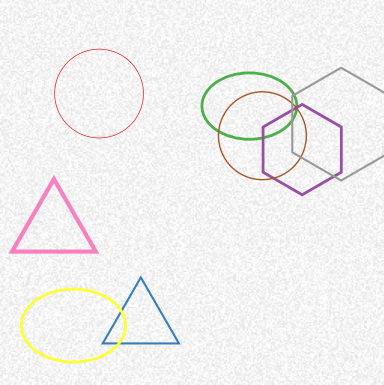[{"shape": "circle", "thickness": 0.5, "radius": 0.58, "center": [0.257, 0.757]}, {"shape": "triangle", "thickness": 1.5, "radius": 0.57, "center": [0.366, 0.165]}, {"shape": "oval", "thickness": 2, "radius": 0.62, "center": [0.648, 0.724]}, {"shape": "hexagon", "thickness": 2, "radius": 0.59, "center": [0.785, 0.611]}, {"shape": "oval", "thickness": 2, "radius": 0.68, "center": [0.191, 0.154]}, {"shape": "circle", "thickness": 1, "radius": 0.57, "center": [0.682, 0.647]}, {"shape": "triangle", "thickness": 3, "radius": 0.63, "center": [0.14, 0.409]}, {"shape": "hexagon", "thickness": 1.5, "radius": 0.73, "center": [0.886, 0.678]}]